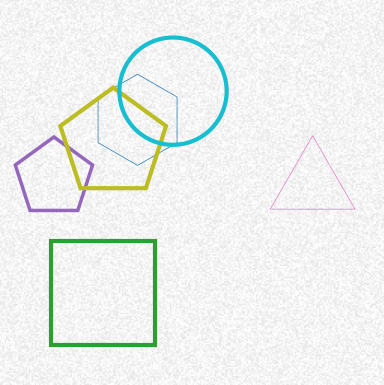[{"shape": "hexagon", "thickness": 0.5, "radius": 0.59, "center": [0.357, 0.689]}, {"shape": "square", "thickness": 3, "radius": 0.68, "center": [0.268, 0.238]}, {"shape": "pentagon", "thickness": 2.5, "radius": 0.53, "center": [0.14, 0.539]}, {"shape": "triangle", "thickness": 0.5, "radius": 0.64, "center": [0.812, 0.52]}, {"shape": "pentagon", "thickness": 3, "radius": 0.72, "center": [0.294, 0.628]}, {"shape": "circle", "thickness": 3, "radius": 0.7, "center": [0.449, 0.763]}]